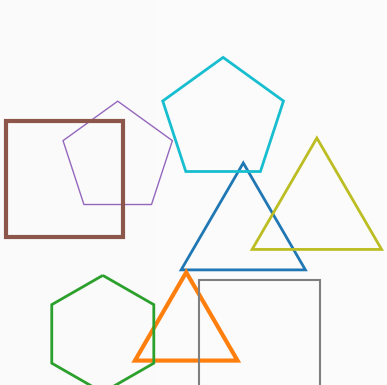[{"shape": "triangle", "thickness": 2, "radius": 0.93, "center": [0.628, 0.392]}, {"shape": "triangle", "thickness": 3, "radius": 0.76, "center": [0.481, 0.14]}, {"shape": "hexagon", "thickness": 2, "radius": 0.76, "center": [0.265, 0.133]}, {"shape": "pentagon", "thickness": 1, "radius": 0.74, "center": [0.304, 0.589]}, {"shape": "square", "thickness": 3, "radius": 0.76, "center": [0.166, 0.534]}, {"shape": "square", "thickness": 1.5, "radius": 0.78, "center": [0.67, 0.117]}, {"shape": "triangle", "thickness": 2, "radius": 0.96, "center": [0.818, 0.449]}, {"shape": "pentagon", "thickness": 2, "radius": 0.82, "center": [0.576, 0.687]}]